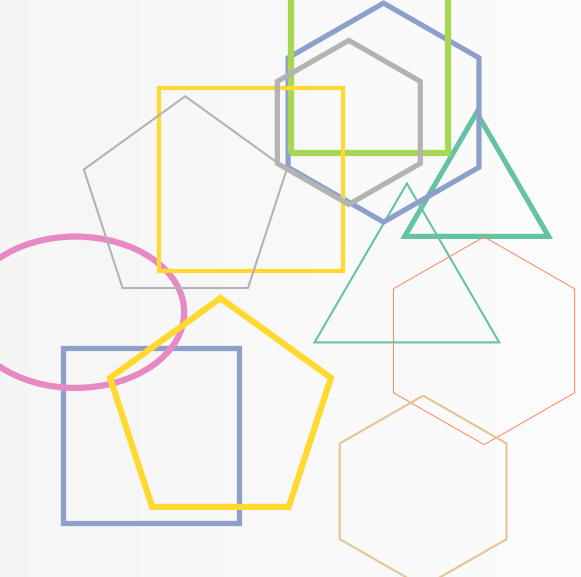[{"shape": "triangle", "thickness": 2.5, "radius": 0.71, "center": [0.82, 0.661]}, {"shape": "triangle", "thickness": 1, "radius": 0.92, "center": [0.7, 0.498]}, {"shape": "hexagon", "thickness": 0.5, "radius": 0.9, "center": [0.833, 0.409]}, {"shape": "square", "thickness": 2.5, "radius": 0.76, "center": [0.259, 0.245]}, {"shape": "hexagon", "thickness": 2.5, "radius": 0.95, "center": [0.66, 0.804]}, {"shape": "oval", "thickness": 3, "radius": 0.94, "center": [0.13, 0.458]}, {"shape": "square", "thickness": 3, "radius": 0.68, "center": [0.637, 0.869]}, {"shape": "square", "thickness": 2, "radius": 0.79, "center": [0.433, 0.688]}, {"shape": "pentagon", "thickness": 3, "radius": 1.0, "center": [0.379, 0.283]}, {"shape": "hexagon", "thickness": 1, "radius": 0.83, "center": [0.728, 0.148]}, {"shape": "pentagon", "thickness": 1, "radius": 0.92, "center": [0.319, 0.649]}, {"shape": "hexagon", "thickness": 2.5, "radius": 0.71, "center": [0.6, 0.787]}]